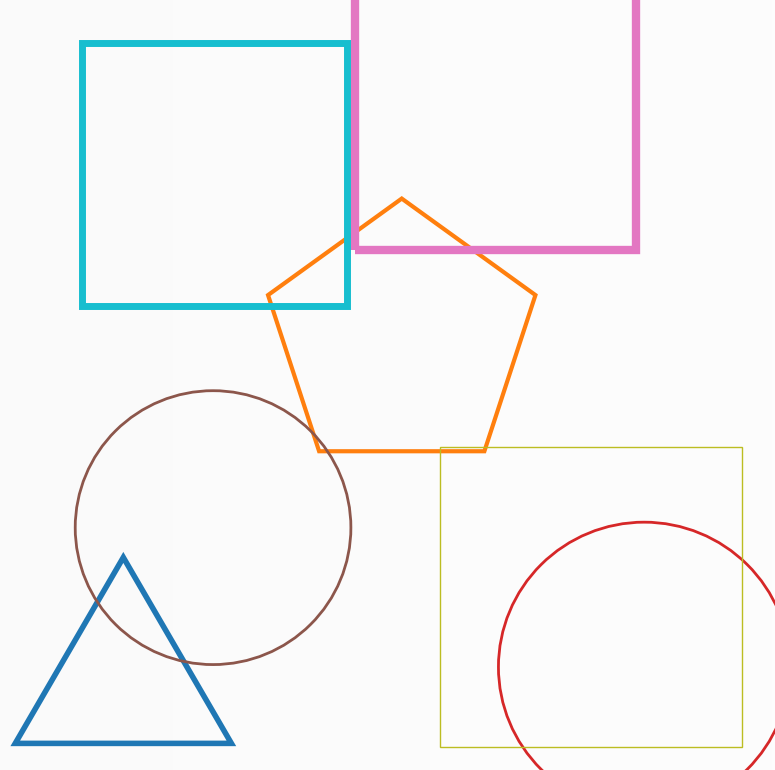[{"shape": "triangle", "thickness": 2, "radius": 0.81, "center": [0.159, 0.115]}, {"shape": "pentagon", "thickness": 1.5, "radius": 0.91, "center": [0.518, 0.561]}, {"shape": "circle", "thickness": 1, "radius": 0.94, "center": [0.831, 0.134]}, {"shape": "circle", "thickness": 1, "radius": 0.89, "center": [0.275, 0.315]}, {"shape": "square", "thickness": 3, "radius": 0.91, "center": [0.639, 0.857]}, {"shape": "square", "thickness": 0.5, "radius": 0.97, "center": [0.763, 0.224]}, {"shape": "square", "thickness": 2.5, "radius": 0.86, "center": [0.277, 0.773]}]